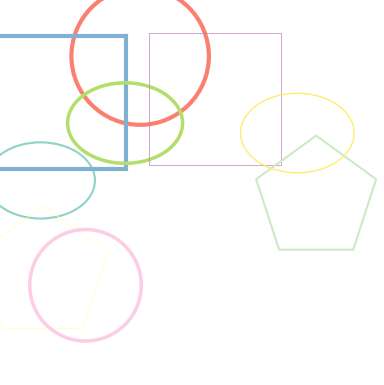[{"shape": "oval", "thickness": 1.5, "radius": 0.71, "center": [0.105, 0.531]}, {"shape": "pentagon", "thickness": 0.5, "radius": 0.88, "center": [0.113, 0.289]}, {"shape": "circle", "thickness": 3, "radius": 0.89, "center": [0.364, 0.854]}, {"shape": "square", "thickness": 3, "radius": 0.86, "center": [0.156, 0.734]}, {"shape": "oval", "thickness": 2.5, "radius": 0.75, "center": [0.325, 0.68]}, {"shape": "circle", "thickness": 2.5, "radius": 0.72, "center": [0.222, 0.259]}, {"shape": "square", "thickness": 0.5, "radius": 0.86, "center": [0.558, 0.743]}, {"shape": "pentagon", "thickness": 1.5, "radius": 0.82, "center": [0.821, 0.484]}, {"shape": "oval", "thickness": 1, "radius": 0.74, "center": [0.772, 0.654]}]